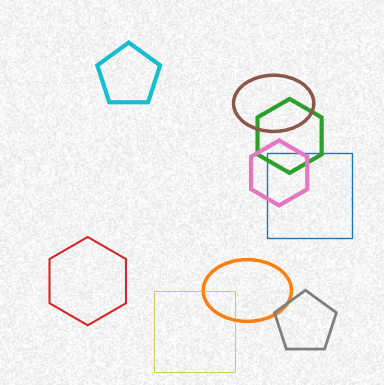[{"shape": "square", "thickness": 1, "radius": 0.55, "center": [0.804, 0.492]}, {"shape": "oval", "thickness": 2.5, "radius": 0.57, "center": [0.642, 0.245]}, {"shape": "hexagon", "thickness": 3, "radius": 0.48, "center": [0.752, 0.647]}, {"shape": "hexagon", "thickness": 1.5, "radius": 0.57, "center": [0.228, 0.27]}, {"shape": "oval", "thickness": 2.5, "radius": 0.52, "center": [0.711, 0.732]}, {"shape": "hexagon", "thickness": 3, "radius": 0.42, "center": [0.725, 0.551]}, {"shape": "pentagon", "thickness": 2, "radius": 0.42, "center": [0.793, 0.162]}, {"shape": "square", "thickness": 0.5, "radius": 0.52, "center": [0.505, 0.138]}, {"shape": "pentagon", "thickness": 3, "radius": 0.43, "center": [0.334, 0.804]}]